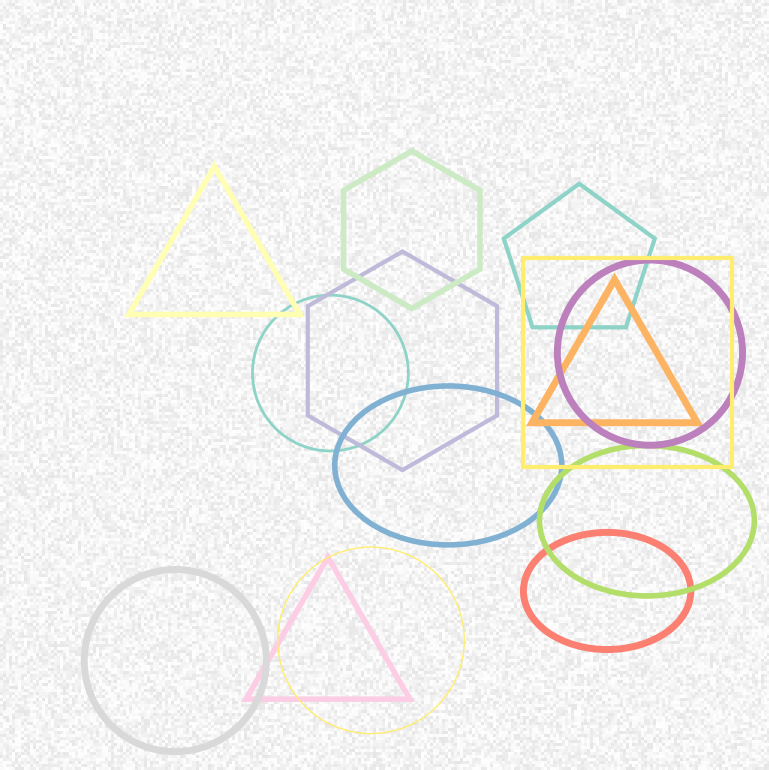[{"shape": "circle", "thickness": 1, "radius": 0.51, "center": [0.429, 0.516]}, {"shape": "pentagon", "thickness": 1.5, "radius": 0.52, "center": [0.752, 0.658]}, {"shape": "triangle", "thickness": 2, "radius": 0.64, "center": [0.278, 0.656]}, {"shape": "hexagon", "thickness": 1.5, "radius": 0.71, "center": [0.523, 0.531]}, {"shape": "oval", "thickness": 2.5, "radius": 0.54, "center": [0.788, 0.233]}, {"shape": "oval", "thickness": 2, "radius": 0.74, "center": [0.582, 0.396]}, {"shape": "triangle", "thickness": 2.5, "radius": 0.62, "center": [0.798, 0.513]}, {"shape": "oval", "thickness": 2, "radius": 0.7, "center": [0.84, 0.324]}, {"shape": "triangle", "thickness": 2, "radius": 0.61, "center": [0.426, 0.153]}, {"shape": "circle", "thickness": 2.5, "radius": 0.59, "center": [0.228, 0.142]}, {"shape": "circle", "thickness": 2.5, "radius": 0.6, "center": [0.844, 0.542]}, {"shape": "hexagon", "thickness": 2, "radius": 0.51, "center": [0.535, 0.702]}, {"shape": "square", "thickness": 1.5, "radius": 0.68, "center": [0.815, 0.529]}, {"shape": "circle", "thickness": 0.5, "radius": 0.61, "center": [0.482, 0.168]}]